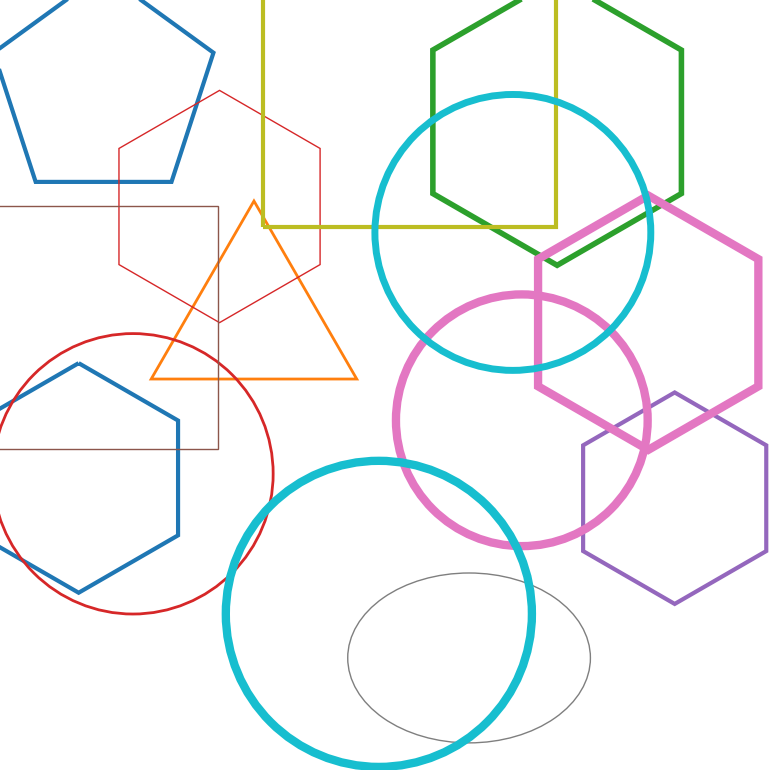[{"shape": "pentagon", "thickness": 1.5, "radius": 0.75, "center": [0.135, 0.885]}, {"shape": "hexagon", "thickness": 1.5, "radius": 0.75, "center": [0.102, 0.379]}, {"shape": "triangle", "thickness": 1, "radius": 0.77, "center": [0.33, 0.585]}, {"shape": "hexagon", "thickness": 2, "radius": 0.93, "center": [0.724, 0.842]}, {"shape": "hexagon", "thickness": 0.5, "radius": 0.75, "center": [0.285, 0.732]}, {"shape": "circle", "thickness": 1, "radius": 0.91, "center": [0.173, 0.385]}, {"shape": "hexagon", "thickness": 1.5, "radius": 0.69, "center": [0.876, 0.353]}, {"shape": "square", "thickness": 0.5, "radius": 0.79, "center": [0.125, 0.575]}, {"shape": "circle", "thickness": 3, "radius": 0.82, "center": [0.678, 0.454]}, {"shape": "hexagon", "thickness": 3, "radius": 0.83, "center": [0.842, 0.581]}, {"shape": "oval", "thickness": 0.5, "radius": 0.79, "center": [0.609, 0.146]}, {"shape": "square", "thickness": 1.5, "radius": 0.95, "center": [0.532, 0.896]}, {"shape": "circle", "thickness": 2.5, "radius": 0.9, "center": [0.666, 0.698]}, {"shape": "circle", "thickness": 3, "radius": 0.99, "center": [0.492, 0.203]}]